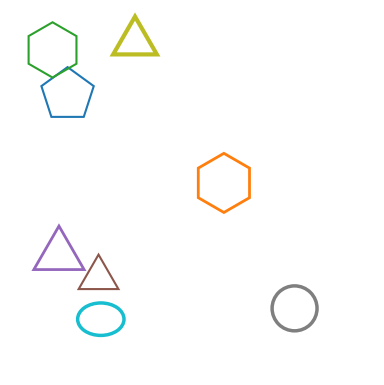[{"shape": "pentagon", "thickness": 1.5, "radius": 0.36, "center": [0.176, 0.754]}, {"shape": "hexagon", "thickness": 2, "radius": 0.38, "center": [0.582, 0.525]}, {"shape": "hexagon", "thickness": 1.5, "radius": 0.36, "center": [0.136, 0.87]}, {"shape": "triangle", "thickness": 2, "radius": 0.38, "center": [0.153, 0.337]}, {"shape": "triangle", "thickness": 1.5, "radius": 0.3, "center": [0.256, 0.279]}, {"shape": "circle", "thickness": 2.5, "radius": 0.29, "center": [0.765, 0.199]}, {"shape": "triangle", "thickness": 3, "radius": 0.33, "center": [0.351, 0.891]}, {"shape": "oval", "thickness": 2.5, "radius": 0.3, "center": [0.262, 0.171]}]